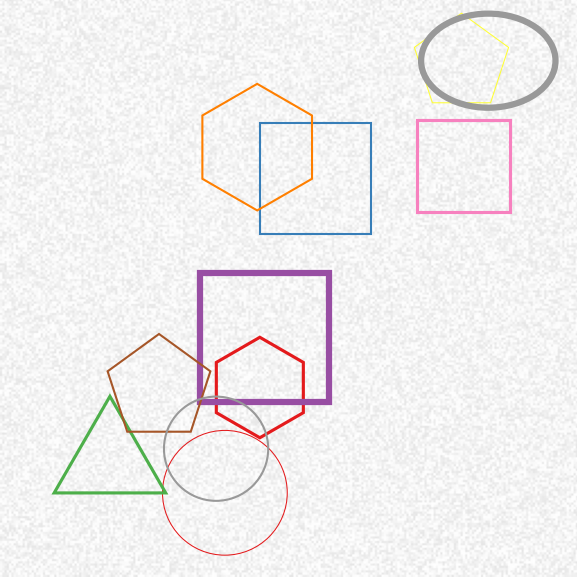[{"shape": "circle", "thickness": 0.5, "radius": 0.54, "center": [0.389, 0.146]}, {"shape": "hexagon", "thickness": 1.5, "radius": 0.43, "center": [0.45, 0.328]}, {"shape": "square", "thickness": 1, "radius": 0.48, "center": [0.547, 0.689]}, {"shape": "triangle", "thickness": 1.5, "radius": 0.56, "center": [0.19, 0.201]}, {"shape": "square", "thickness": 3, "radius": 0.56, "center": [0.458, 0.415]}, {"shape": "hexagon", "thickness": 1, "radius": 0.55, "center": [0.445, 0.744]}, {"shape": "pentagon", "thickness": 0.5, "radius": 0.43, "center": [0.799, 0.891]}, {"shape": "pentagon", "thickness": 1, "radius": 0.47, "center": [0.275, 0.327]}, {"shape": "square", "thickness": 1.5, "radius": 0.4, "center": [0.802, 0.712]}, {"shape": "circle", "thickness": 1, "radius": 0.45, "center": [0.374, 0.222]}, {"shape": "oval", "thickness": 3, "radius": 0.58, "center": [0.846, 0.894]}]